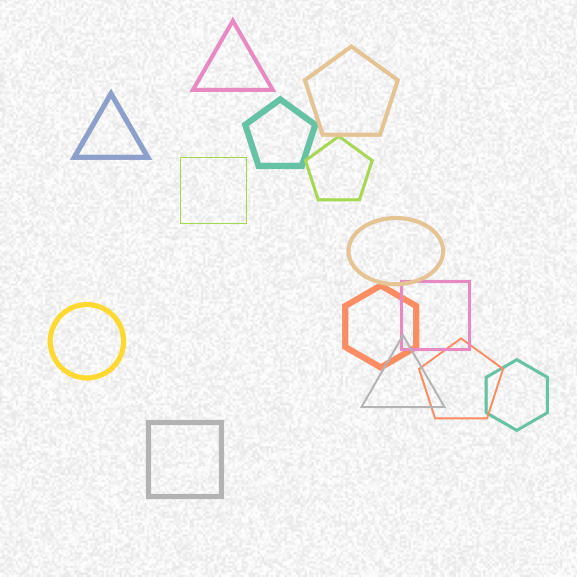[{"shape": "hexagon", "thickness": 1.5, "radius": 0.31, "center": [0.895, 0.315]}, {"shape": "pentagon", "thickness": 3, "radius": 0.32, "center": [0.485, 0.763]}, {"shape": "hexagon", "thickness": 3, "radius": 0.35, "center": [0.659, 0.434]}, {"shape": "pentagon", "thickness": 1, "radius": 0.38, "center": [0.798, 0.337]}, {"shape": "triangle", "thickness": 2.5, "radius": 0.37, "center": [0.192, 0.763]}, {"shape": "triangle", "thickness": 2, "radius": 0.4, "center": [0.403, 0.883]}, {"shape": "square", "thickness": 1.5, "radius": 0.29, "center": [0.753, 0.453]}, {"shape": "pentagon", "thickness": 1.5, "radius": 0.3, "center": [0.587, 0.702]}, {"shape": "square", "thickness": 0.5, "radius": 0.29, "center": [0.369, 0.67]}, {"shape": "circle", "thickness": 2.5, "radius": 0.32, "center": [0.151, 0.408]}, {"shape": "pentagon", "thickness": 2, "radius": 0.42, "center": [0.608, 0.834]}, {"shape": "oval", "thickness": 2, "radius": 0.41, "center": [0.685, 0.564]}, {"shape": "triangle", "thickness": 1, "radius": 0.41, "center": [0.698, 0.336]}, {"shape": "square", "thickness": 2.5, "radius": 0.32, "center": [0.32, 0.205]}]